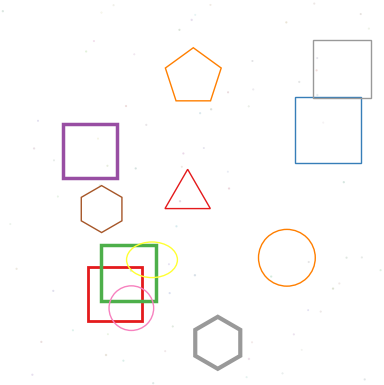[{"shape": "triangle", "thickness": 1, "radius": 0.34, "center": [0.487, 0.492]}, {"shape": "square", "thickness": 2, "radius": 0.35, "center": [0.299, 0.237]}, {"shape": "square", "thickness": 1, "radius": 0.43, "center": [0.851, 0.663]}, {"shape": "square", "thickness": 2.5, "radius": 0.36, "center": [0.334, 0.29]}, {"shape": "square", "thickness": 2.5, "radius": 0.35, "center": [0.234, 0.607]}, {"shape": "pentagon", "thickness": 1, "radius": 0.38, "center": [0.502, 0.8]}, {"shape": "circle", "thickness": 1, "radius": 0.37, "center": [0.745, 0.33]}, {"shape": "oval", "thickness": 1, "radius": 0.33, "center": [0.395, 0.325]}, {"shape": "hexagon", "thickness": 1, "radius": 0.3, "center": [0.264, 0.457]}, {"shape": "circle", "thickness": 1, "radius": 0.29, "center": [0.341, 0.2]}, {"shape": "square", "thickness": 1, "radius": 0.38, "center": [0.887, 0.821]}, {"shape": "hexagon", "thickness": 3, "radius": 0.34, "center": [0.566, 0.11]}]